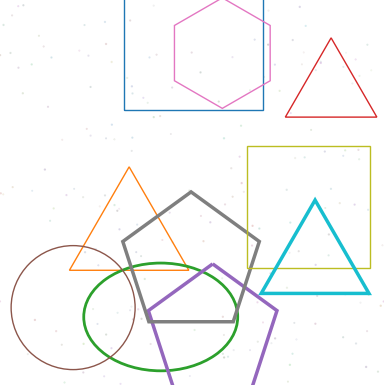[{"shape": "square", "thickness": 1, "radius": 0.9, "center": [0.504, 0.895]}, {"shape": "triangle", "thickness": 1, "radius": 0.9, "center": [0.335, 0.388]}, {"shape": "oval", "thickness": 2, "radius": 1.0, "center": [0.417, 0.177]}, {"shape": "triangle", "thickness": 1, "radius": 0.69, "center": [0.86, 0.764]}, {"shape": "pentagon", "thickness": 2.5, "radius": 0.88, "center": [0.552, 0.139]}, {"shape": "circle", "thickness": 1, "radius": 0.81, "center": [0.19, 0.201]}, {"shape": "hexagon", "thickness": 1, "radius": 0.72, "center": [0.577, 0.862]}, {"shape": "pentagon", "thickness": 2.5, "radius": 0.93, "center": [0.496, 0.315]}, {"shape": "square", "thickness": 1, "radius": 0.8, "center": [0.802, 0.462]}, {"shape": "triangle", "thickness": 2.5, "radius": 0.81, "center": [0.818, 0.319]}]